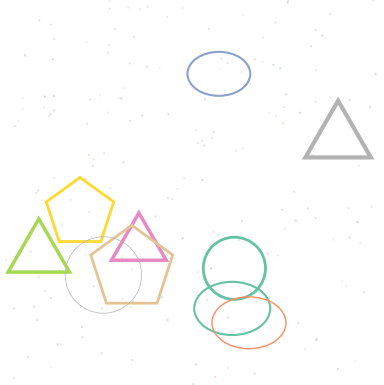[{"shape": "circle", "thickness": 2, "radius": 0.4, "center": [0.609, 0.303]}, {"shape": "oval", "thickness": 1.5, "radius": 0.49, "center": [0.603, 0.199]}, {"shape": "oval", "thickness": 1, "radius": 0.48, "center": [0.647, 0.162]}, {"shape": "oval", "thickness": 1.5, "radius": 0.41, "center": [0.568, 0.808]}, {"shape": "triangle", "thickness": 2.5, "radius": 0.41, "center": [0.361, 0.365]}, {"shape": "triangle", "thickness": 2.5, "radius": 0.46, "center": [0.101, 0.339]}, {"shape": "pentagon", "thickness": 2, "radius": 0.46, "center": [0.208, 0.447]}, {"shape": "pentagon", "thickness": 2, "radius": 0.56, "center": [0.342, 0.303]}, {"shape": "triangle", "thickness": 3, "radius": 0.49, "center": [0.878, 0.64]}, {"shape": "circle", "thickness": 0.5, "radius": 0.5, "center": [0.269, 0.286]}]